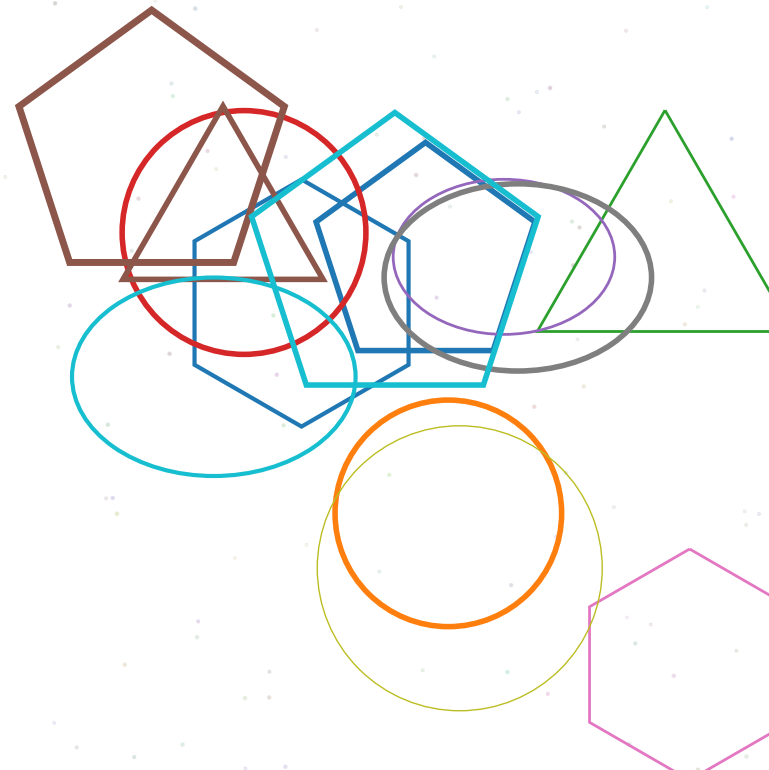[{"shape": "pentagon", "thickness": 2, "radius": 0.75, "center": [0.553, 0.666]}, {"shape": "hexagon", "thickness": 1.5, "radius": 0.8, "center": [0.392, 0.606]}, {"shape": "circle", "thickness": 2, "radius": 0.74, "center": [0.582, 0.333]}, {"shape": "triangle", "thickness": 1, "radius": 0.96, "center": [0.864, 0.665]}, {"shape": "circle", "thickness": 2, "radius": 0.79, "center": [0.317, 0.698]}, {"shape": "oval", "thickness": 1, "radius": 0.72, "center": [0.654, 0.666]}, {"shape": "pentagon", "thickness": 2.5, "radius": 0.91, "center": [0.197, 0.806]}, {"shape": "triangle", "thickness": 2, "radius": 0.75, "center": [0.29, 0.712]}, {"shape": "hexagon", "thickness": 1, "radius": 0.75, "center": [0.896, 0.137]}, {"shape": "oval", "thickness": 2, "radius": 0.87, "center": [0.673, 0.64]}, {"shape": "circle", "thickness": 0.5, "radius": 0.93, "center": [0.597, 0.262]}, {"shape": "oval", "thickness": 1.5, "radius": 0.92, "center": [0.278, 0.511]}, {"shape": "pentagon", "thickness": 2, "radius": 0.98, "center": [0.513, 0.658]}]